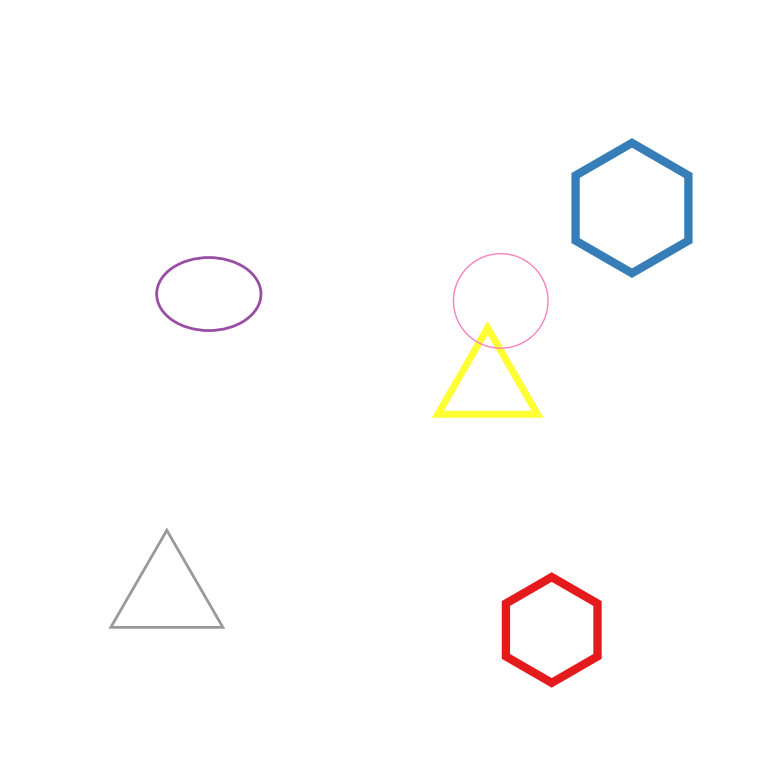[{"shape": "hexagon", "thickness": 3, "radius": 0.34, "center": [0.717, 0.182]}, {"shape": "hexagon", "thickness": 3, "radius": 0.42, "center": [0.821, 0.73]}, {"shape": "oval", "thickness": 1, "radius": 0.34, "center": [0.271, 0.618]}, {"shape": "triangle", "thickness": 2.5, "radius": 0.37, "center": [0.633, 0.499]}, {"shape": "circle", "thickness": 0.5, "radius": 0.31, "center": [0.65, 0.609]}, {"shape": "triangle", "thickness": 1, "radius": 0.42, "center": [0.217, 0.227]}]